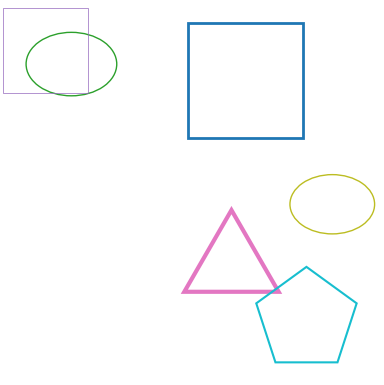[{"shape": "square", "thickness": 2, "radius": 0.75, "center": [0.638, 0.79]}, {"shape": "oval", "thickness": 1, "radius": 0.59, "center": [0.186, 0.834]}, {"shape": "square", "thickness": 0.5, "radius": 0.55, "center": [0.118, 0.868]}, {"shape": "triangle", "thickness": 3, "radius": 0.71, "center": [0.601, 0.313]}, {"shape": "oval", "thickness": 1, "radius": 0.55, "center": [0.863, 0.469]}, {"shape": "pentagon", "thickness": 1.5, "radius": 0.69, "center": [0.796, 0.17]}]